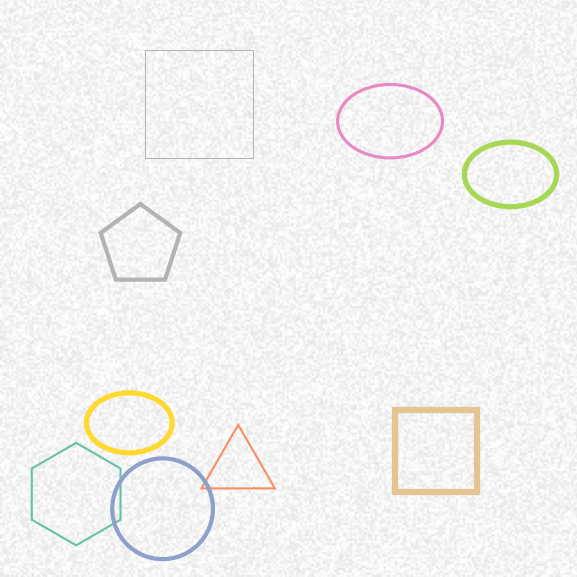[{"shape": "hexagon", "thickness": 1, "radius": 0.44, "center": [0.132, 0.144]}, {"shape": "triangle", "thickness": 1, "radius": 0.37, "center": [0.412, 0.19]}, {"shape": "circle", "thickness": 2, "radius": 0.44, "center": [0.282, 0.118]}, {"shape": "oval", "thickness": 1.5, "radius": 0.45, "center": [0.675, 0.789]}, {"shape": "oval", "thickness": 2.5, "radius": 0.4, "center": [0.884, 0.697]}, {"shape": "oval", "thickness": 2.5, "radius": 0.37, "center": [0.224, 0.267]}, {"shape": "square", "thickness": 3, "radius": 0.35, "center": [0.755, 0.219]}, {"shape": "square", "thickness": 0.5, "radius": 0.47, "center": [0.345, 0.819]}, {"shape": "pentagon", "thickness": 2, "radius": 0.36, "center": [0.243, 0.573]}]